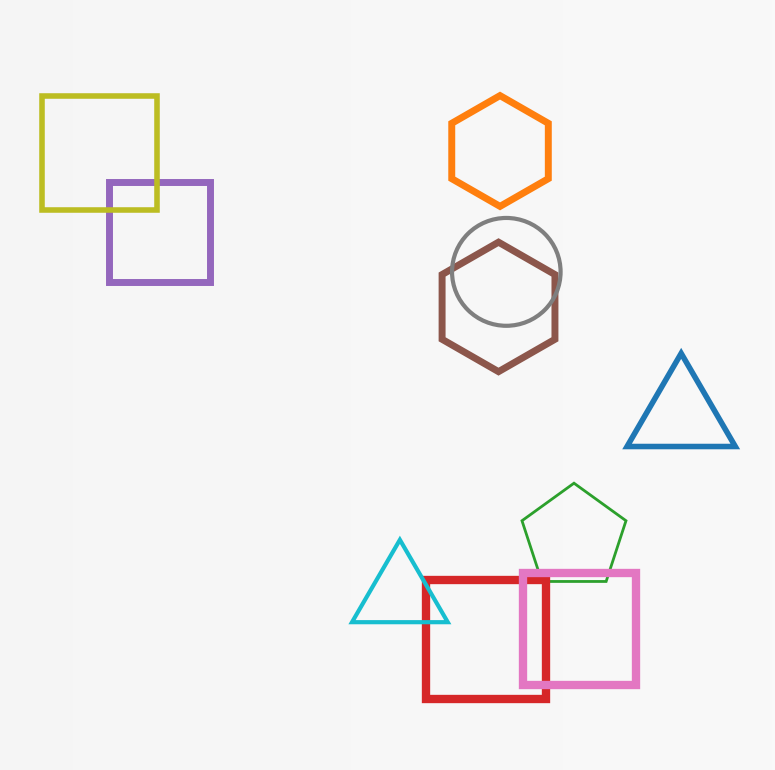[{"shape": "triangle", "thickness": 2, "radius": 0.4, "center": [0.879, 0.46]}, {"shape": "hexagon", "thickness": 2.5, "radius": 0.36, "center": [0.645, 0.804]}, {"shape": "pentagon", "thickness": 1, "radius": 0.35, "center": [0.741, 0.302]}, {"shape": "square", "thickness": 3, "radius": 0.39, "center": [0.627, 0.169]}, {"shape": "square", "thickness": 2.5, "radius": 0.33, "center": [0.205, 0.699]}, {"shape": "hexagon", "thickness": 2.5, "radius": 0.42, "center": [0.643, 0.601]}, {"shape": "square", "thickness": 3, "radius": 0.36, "center": [0.748, 0.183]}, {"shape": "circle", "thickness": 1.5, "radius": 0.35, "center": [0.653, 0.647]}, {"shape": "square", "thickness": 2, "radius": 0.37, "center": [0.128, 0.801]}, {"shape": "triangle", "thickness": 1.5, "radius": 0.36, "center": [0.516, 0.228]}]